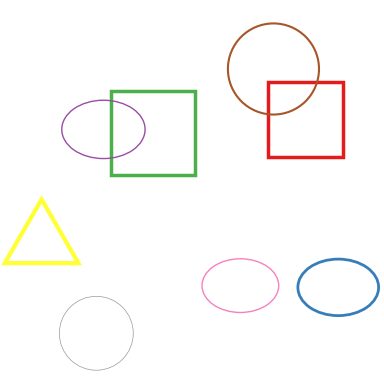[{"shape": "square", "thickness": 2.5, "radius": 0.49, "center": [0.794, 0.689]}, {"shape": "oval", "thickness": 2, "radius": 0.52, "center": [0.879, 0.254]}, {"shape": "square", "thickness": 2.5, "radius": 0.55, "center": [0.397, 0.654]}, {"shape": "oval", "thickness": 1, "radius": 0.54, "center": [0.269, 0.664]}, {"shape": "triangle", "thickness": 3, "radius": 0.55, "center": [0.108, 0.372]}, {"shape": "circle", "thickness": 1.5, "radius": 0.59, "center": [0.71, 0.821]}, {"shape": "oval", "thickness": 1, "radius": 0.5, "center": [0.624, 0.258]}, {"shape": "circle", "thickness": 0.5, "radius": 0.48, "center": [0.25, 0.134]}]